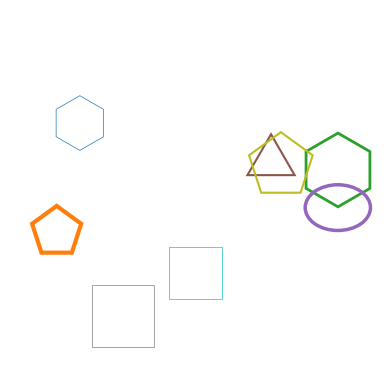[{"shape": "hexagon", "thickness": 0.5, "radius": 0.36, "center": [0.207, 0.68]}, {"shape": "pentagon", "thickness": 3, "radius": 0.34, "center": [0.147, 0.398]}, {"shape": "hexagon", "thickness": 2, "radius": 0.48, "center": [0.878, 0.559]}, {"shape": "oval", "thickness": 2.5, "radius": 0.42, "center": [0.877, 0.461]}, {"shape": "triangle", "thickness": 1.5, "radius": 0.35, "center": [0.704, 0.58]}, {"shape": "square", "thickness": 0.5, "radius": 0.4, "center": [0.319, 0.179]}, {"shape": "pentagon", "thickness": 1.5, "radius": 0.43, "center": [0.73, 0.57]}, {"shape": "square", "thickness": 0.5, "radius": 0.34, "center": [0.508, 0.29]}]